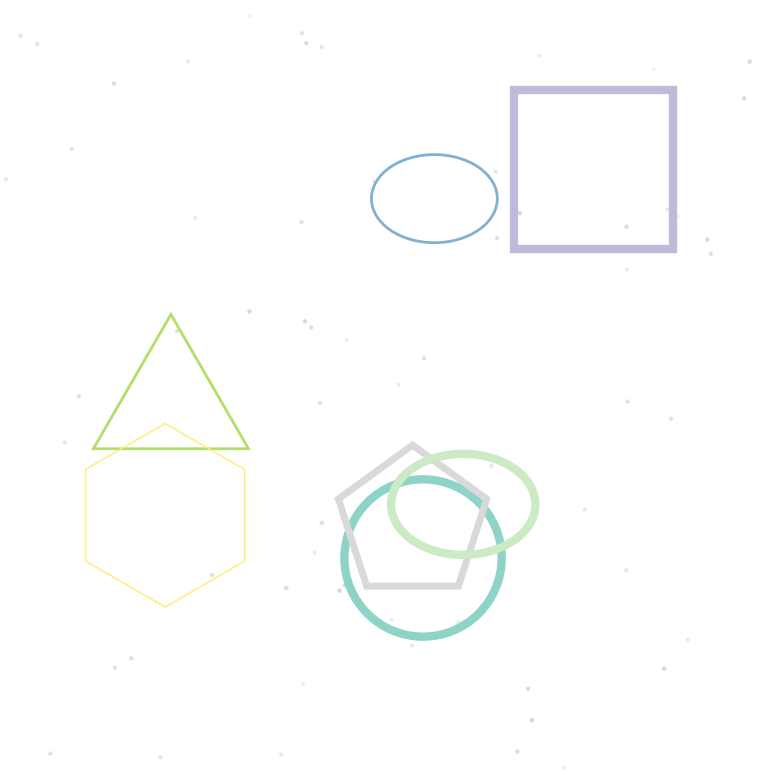[{"shape": "circle", "thickness": 3, "radius": 0.51, "center": [0.549, 0.275]}, {"shape": "square", "thickness": 3, "radius": 0.52, "center": [0.771, 0.78]}, {"shape": "oval", "thickness": 1, "radius": 0.41, "center": [0.564, 0.742]}, {"shape": "triangle", "thickness": 1, "radius": 0.58, "center": [0.222, 0.475]}, {"shape": "pentagon", "thickness": 2.5, "radius": 0.51, "center": [0.536, 0.321]}, {"shape": "oval", "thickness": 3, "radius": 0.47, "center": [0.602, 0.345]}, {"shape": "hexagon", "thickness": 0.5, "radius": 0.6, "center": [0.214, 0.331]}]